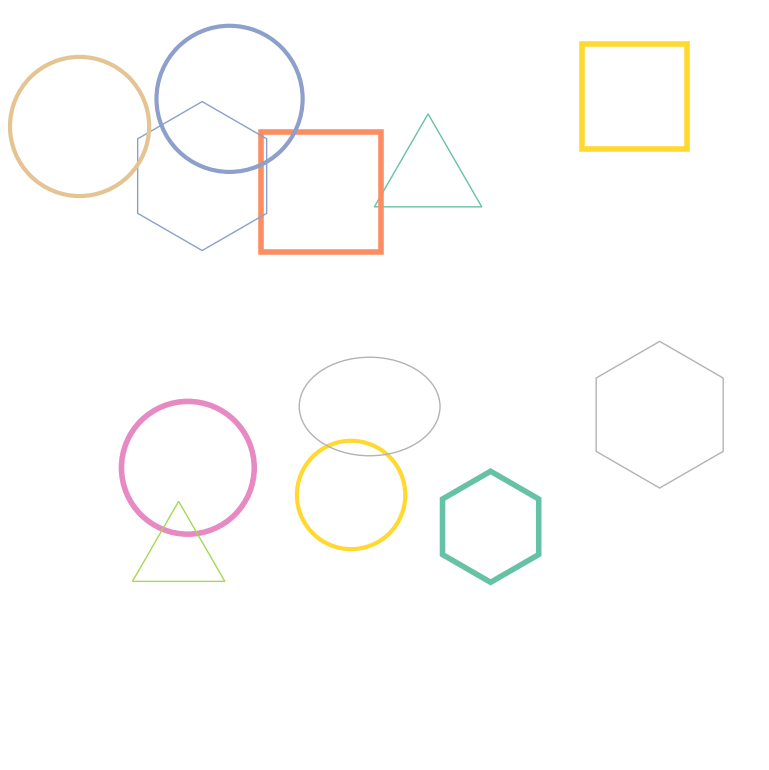[{"shape": "hexagon", "thickness": 2, "radius": 0.36, "center": [0.637, 0.316]}, {"shape": "triangle", "thickness": 0.5, "radius": 0.4, "center": [0.556, 0.772]}, {"shape": "square", "thickness": 2, "radius": 0.39, "center": [0.417, 0.75]}, {"shape": "hexagon", "thickness": 0.5, "radius": 0.48, "center": [0.263, 0.771]}, {"shape": "circle", "thickness": 1.5, "radius": 0.47, "center": [0.298, 0.872]}, {"shape": "circle", "thickness": 2, "radius": 0.43, "center": [0.244, 0.392]}, {"shape": "triangle", "thickness": 0.5, "radius": 0.35, "center": [0.232, 0.28]}, {"shape": "square", "thickness": 2, "radius": 0.34, "center": [0.824, 0.875]}, {"shape": "circle", "thickness": 1.5, "radius": 0.35, "center": [0.456, 0.357]}, {"shape": "circle", "thickness": 1.5, "radius": 0.45, "center": [0.103, 0.836]}, {"shape": "hexagon", "thickness": 0.5, "radius": 0.48, "center": [0.857, 0.461]}, {"shape": "oval", "thickness": 0.5, "radius": 0.46, "center": [0.48, 0.472]}]